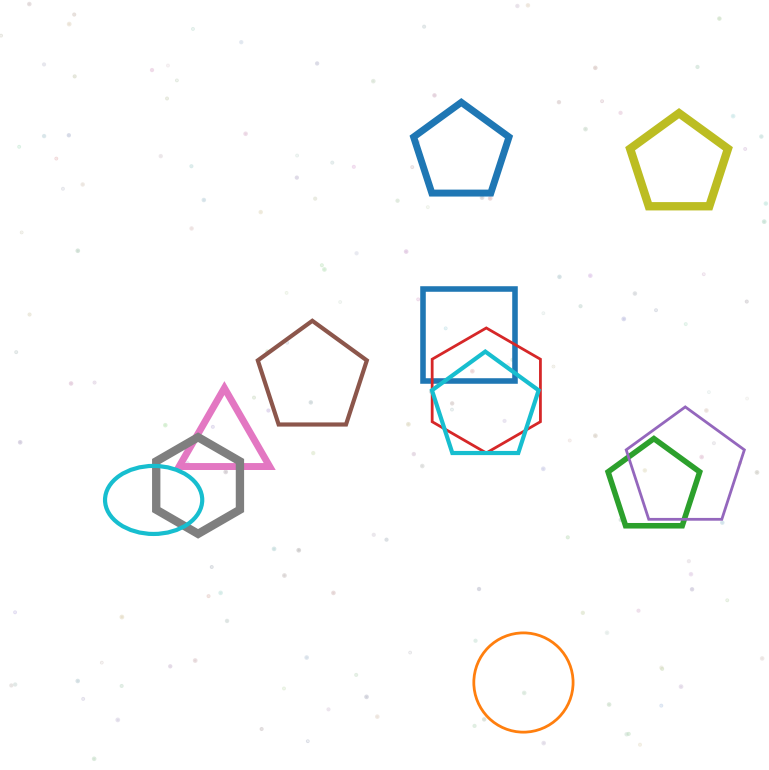[{"shape": "square", "thickness": 2, "radius": 0.3, "center": [0.609, 0.565]}, {"shape": "pentagon", "thickness": 2.5, "radius": 0.33, "center": [0.599, 0.802]}, {"shape": "circle", "thickness": 1, "radius": 0.32, "center": [0.68, 0.114]}, {"shape": "pentagon", "thickness": 2, "radius": 0.31, "center": [0.849, 0.368]}, {"shape": "hexagon", "thickness": 1, "radius": 0.41, "center": [0.632, 0.493]}, {"shape": "pentagon", "thickness": 1, "radius": 0.4, "center": [0.89, 0.391]}, {"shape": "pentagon", "thickness": 1.5, "radius": 0.37, "center": [0.406, 0.509]}, {"shape": "triangle", "thickness": 2.5, "radius": 0.34, "center": [0.291, 0.428]}, {"shape": "hexagon", "thickness": 3, "radius": 0.31, "center": [0.257, 0.369]}, {"shape": "pentagon", "thickness": 3, "radius": 0.33, "center": [0.882, 0.786]}, {"shape": "oval", "thickness": 1.5, "radius": 0.32, "center": [0.2, 0.351]}, {"shape": "pentagon", "thickness": 1.5, "radius": 0.36, "center": [0.63, 0.471]}]